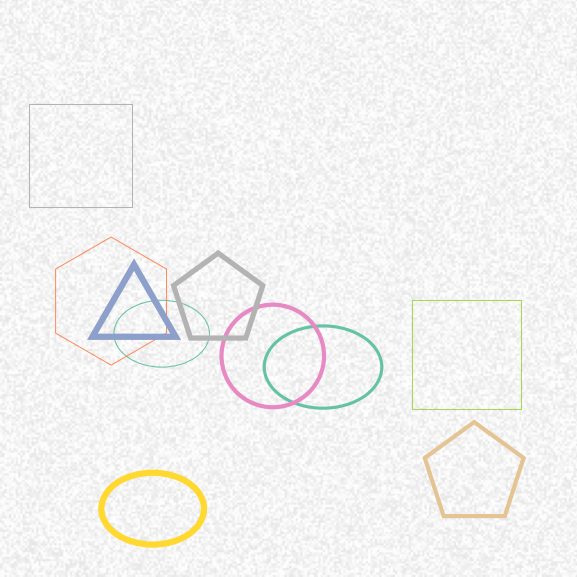[{"shape": "oval", "thickness": 1.5, "radius": 0.51, "center": [0.559, 0.364]}, {"shape": "oval", "thickness": 0.5, "radius": 0.41, "center": [0.28, 0.421]}, {"shape": "hexagon", "thickness": 0.5, "radius": 0.55, "center": [0.192, 0.478]}, {"shape": "triangle", "thickness": 3, "radius": 0.42, "center": [0.232, 0.458]}, {"shape": "circle", "thickness": 2, "radius": 0.44, "center": [0.472, 0.383]}, {"shape": "square", "thickness": 0.5, "radius": 0.47, "center": [0.807, 0.385]}, {"shape": "oval", "thickness": 3, "radius": 0.44, "center": [0.264, 0.118]}, {"shape": "pentagon", "thickness": 2, "radius": 0.45, "center": [0.821, 0.178]}, {"shape": "pentagon", "thickness": 2.5, "radius": 0.41, "center": [0.378, 0.48]}, {"shape": "square", "thickness": 0.5, "radius": 0.45, "center": [0.14, 0.73]}]